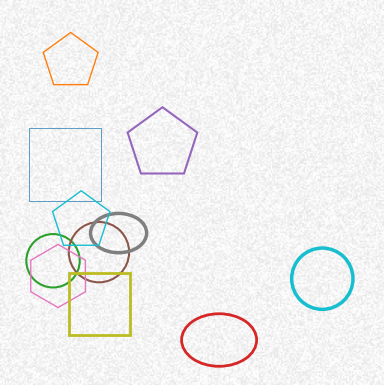[{"shape": "square", "thickness": 0.5, "radius": 0.47, "center": [0.169, 0.572]}, {"shape": "pentagon", "thickness": 1, "radius": 0.37, "center": [0.184, 0.841]}, {"shape": "circle", "thickness": 1.5, "radius": 0.35, "center": [0.138, 0.323]}, {"shape": "oval", "thickness": 2, "radius": 0.49, "center": [0.569, 0.117]}, {"shape": "pentagon", "thickness": 1.5, "radius": 0.48, "center": [0.422, 0.626]}, {"shape": "circle", "thickness": 1.5, "radius": 0.39, "center": [0.257, 0.345]}, {"shape": "hexagon", "thickness": 1, "radius": 0.41, "center": [0.151, 0.283]}, {"shape": "oval", "thickness": 2.5, "radius": 0.36, "center": [0.308, 0.395]}, {"shape": "square", "thickness": 2, "radius": 0.4, "center": [0.258, 0.21]}, {"shape": "circle", "thickness": 2.5, "radius": 0.4, "center": [0.837, 0.276]}, {"shape": "pentagon", "thickness": 1, "radius": 0.39, "center": [0.211, 0.426]}]